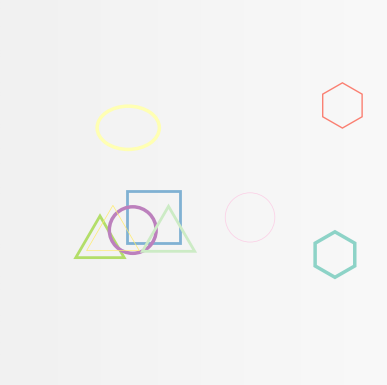[{"shape": "hexagon", "thickness": 2.5, "radius": 0.3, "center": [0.864, 0.339]}, {"shape": "oval", "thickness": 2.5, "radius": 0.4, "center": [0.331, 0.668]}, {"shape": "hexagon", "thickness": 1, "radius": 0.29, "center": [0.884, 0.726]}, {"shape": "square", "thickness": 2, "radius": 0.34, "center": [0.397, 0.437]}, {"shape": "triangle", "thickness": 2, "radius": 0.36, "center": [0.258, 0.367]}, {"shape": "circle", "thickness": 0.5, "radius": 0.32, "center": [0.645, 0.435]}, {"shape": "circle", "thickness": 2.5, "radius": 0.3, "center": [0.343, 0.402]}, {"shape": "triangle", "thickness": 2, "radius": 0.39, "center": [0.435, 0.386]}, {"shape": "triangle", "thickness": 0.5, "radius": 0.39, "center": [0.291, 0.388]}]